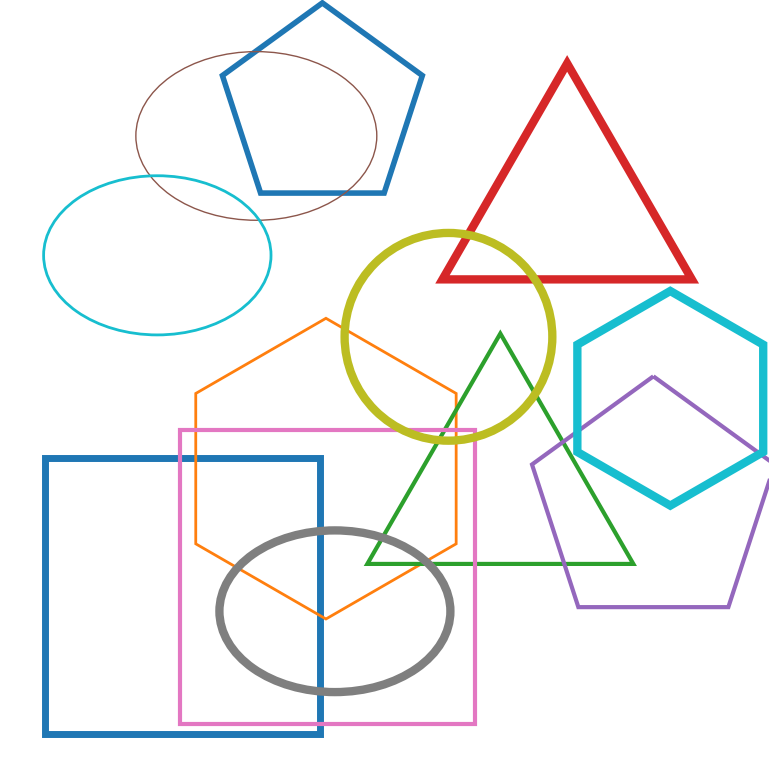[{"shape": "pentagon", "thickness": 2, "radius": 0.68, "center": [0.419, 0.86]}, {"shape": "square", "thickness": 2.5, "radius": 0.89, "center": [0.237, 0.226]}, {"shape": "hexagon", "thickness": 1, "radius": 0.98, "center": [0.423, 0.391]}, {"shape": "triangle", "thickness": 1.5, "radius": 1.0, "center": [0.65, 0.367]}, {"shape": "triangle", "thickness": 3, "radius": 0.93, "center": [0.737, 0.731]}, {"shape": "pentagon", "thickness": 1.5, "radius": 0.83, "center": [0.849, 0.346]}, {"shape": "oval", "thickness": 0.5, "radius": 0.78, "center": [0.333, 0.823]}, {"shape": "square", "thickness": 1.5, "radius": 0.96, "center": [0.425, 0.251]}, {"shape": "oval", "thickness": 3, "radius": 0.75, "center": [0.435, 0.206]}, {"shape": "circle", "thickness": 3, "radius": 0.67, "center": [0.582, 0.563]}, {"shape": "hexagon", "thickness": 3, "radius": 0.7, "center": [0.871, 0.483]}, {"shape": "oval", "thickness": 1, "radius": 0.74, "center": [0.204, 0.668]}]